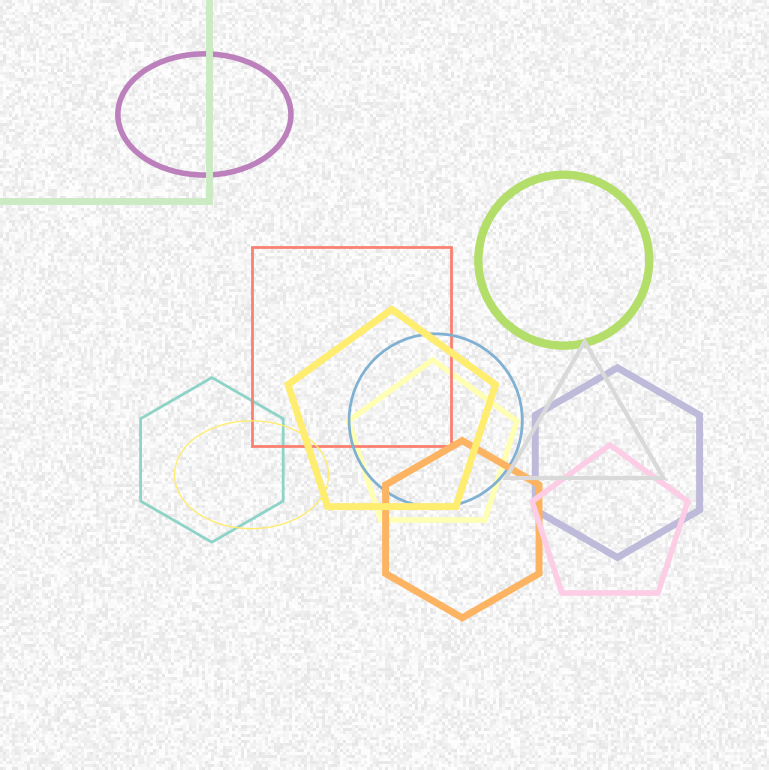[{"shape": "hexagon", "thickness": 1, "radius": 0.53, "center": [0.275, 0.403]}, {"shape": "pentagon", "thickness": 2, "radius": 0.57, "center": [0.562, 0.418]}, {"shape": "hexagon", "thickness": 2.5, "radius": 0.62, "center": [0.802, 0.399]}, {"shape": "square", "thickness": 1, "radius": 0.65, "center": [0.457, 0.55]}, {"shape": "circle", "thickness": 1, "radius": 0.56, "center": [0.566, 0.454]}, {"shape": "hexagon", "thickness": 2.5, "radius": 0.58, "center": [0.6, 0.313]}, {"shape": "circle", "thickness": 3, "radius": 0.55, "center": [0.732, 0.662]}, {"shape": "pentagon", "thickness": 2, "radius": 0.53, "center": [0.792, 0.316]}, {"shape": "triangle", "thickness": 1.5, "radius": 0.59, "center": [0.759, 0.438]}, {"shape": "oval", "thickness": 2, "radius": 0.56, "center": [0.265, 0.851]}, {"shape": "square", "thickness": 2.5, "radius": 0.74, "center": [0.123, 0.887]}, {"shape": "pentagon", "thickness": 2.5, "radius": 0.71, "center": [0.509, 0.457]}, {"shape": "oval", "thickness": 0.5, "radius": 0.5, "center": [0.327, 0.383]}]